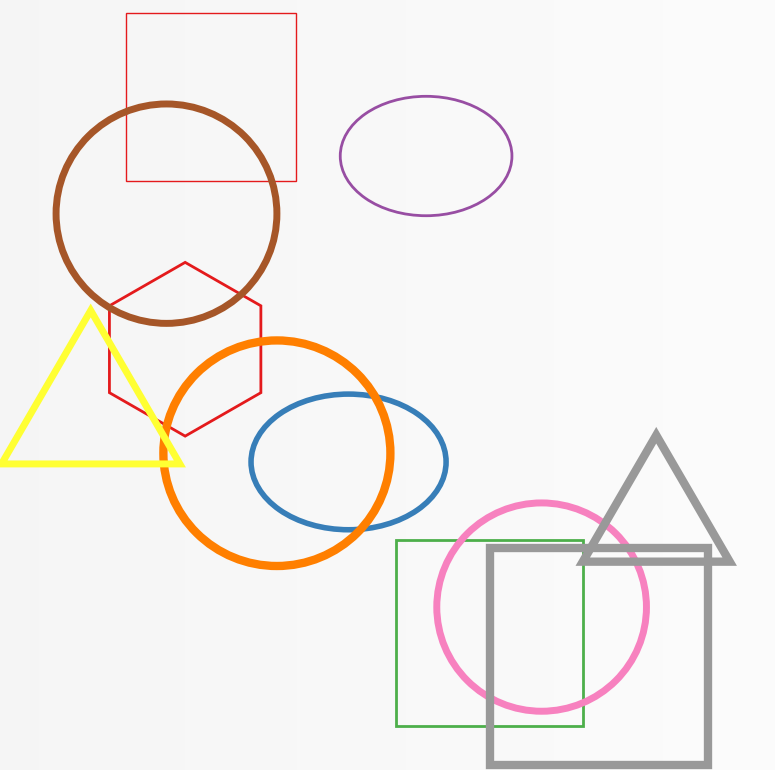[{"shape": "hexagon", "thickness": 1, "radius": 0.56, "center": [0.239, 0.546]}, {"shape": "square", "thickness": 0.5, "radius": 0.55, "center": [0.272, 0.874]}, {"shape": "oval", "thickness": 2, "radius": 0.63, "center": [0.45, 0.4]}, {"shape": "square", "thickness": 1, "radius": 0.6, "center": [0.632, 0.178]}, {"shape": "oval", "thickness": 1, "radius": 0.55, "center": [0.55, 0.797]}, {"shape": "circle", "thickness": 3, "radius": 0.73, "center": [0.357, 0.411]}, {"shape": "triangle", "thickness": 2.5, "radius": 0.66, "center": [0.117, 0.464]}, {"shape": "circle", "thickness": 2.5, "radius": 0.71, "center": [0.215, 0.723]}, {"shape": "circle", "thickness": 2.5, "radius": 0.68, "center": [0.699, 0.212]}, {"shape": "triangle", "thickness": 3, "radius": 0.55, "center": [0.847, 0.325]}, {"shape": "square", "thickness": 3, "radius": 0.7, "center": [0.773, 0.147]}]